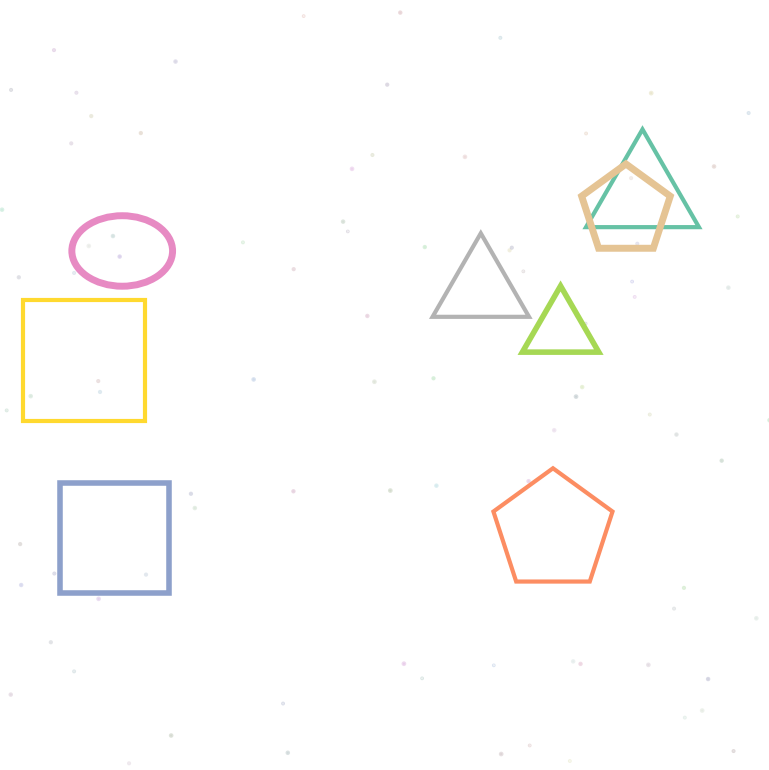[{"shape": "triangle", "thickness": 1.5, "radius": 0.42, "center": [0.834, 0.747]}, {"shape": "pentagon", "thickness": 1.5, "radius": 0.41, "center": [0.718, 0.311]}, {"shape": "square", "thickness": 2, "radius": 0.36, "center": [0.148, 0.301]}, {"shape": "oval", "thickness": 2.5, "radius": 0.33, "center": [0.159, 0.674]}, {"shape": "triangle", "thickness": 2, "radius": 0.29, "center": [0.728, 0.571]}, {"shape": "square", "thickness": 1.5, "radius": 0.39, "center": [0.109, 0.531]}, {"shape": "pentagon", "thickness": 2.5, "radius": 0.3, "center": [0.813, 0.727]}, {"shape": "triangle", "thickness": 1.5, "radius": 0.36, "center": [0.624, 0.625]}]